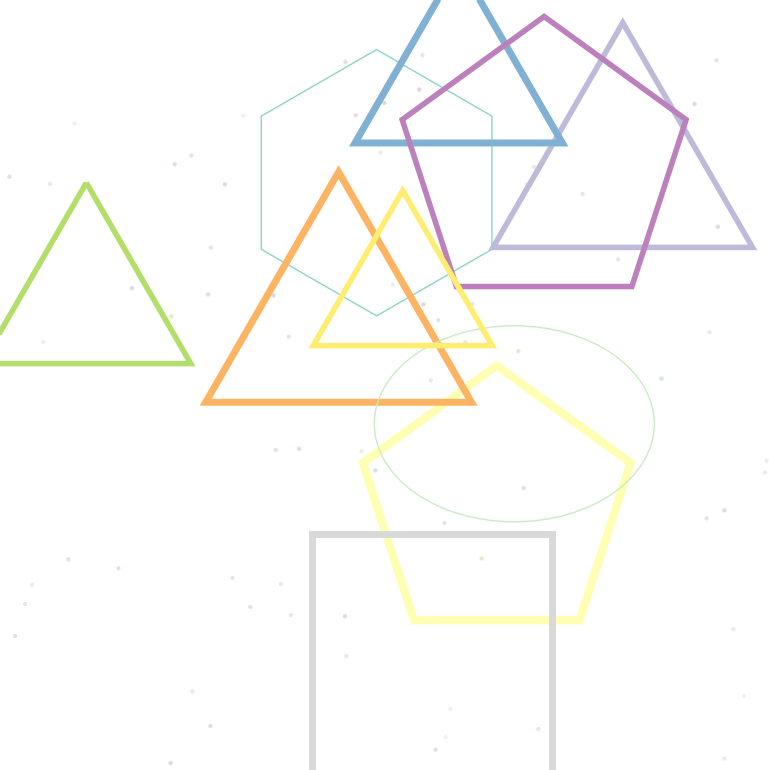[{"shape": "hexagon", "thickness": 0.5, "radius": 0.86, "center": [0.489, 0.763]}, {"shape": "pentagon", "thickness": 3, "radius": 0.91, "center": [0.645, 0.342]}, {"shape": "triangle", "thickness": 2, "radius": 0.97, "center": [0.809, 0.776]}, {"shape": "triangle", "thickness": 2.5, "radius": 0.78, "center": [0.596, 0.892]}, {"shape": "triangle", "thickness": 2.5, "radius": 1.0, "center": [0.44, 0.577]}, {"shape": "triangle", "thickness": 2, "radius": 0.78, "center": [0.112, 0.606]}, {"shape": "square", "thickness": 2.5, "radius": 0.78, "center": [0.561, 0.151]}, {"shape": "pentagon", "thickness": 2, "radius": 0.97, "center": [0.707, 0.785]}, {"shape": "oval", "thickness": 0.5, "radius": 0.91, "center": [0.668, 0.45]}, {"shape": "triangle", "thickness": 2, "radius": 0.67, "center": [0.523, 0.618]}]